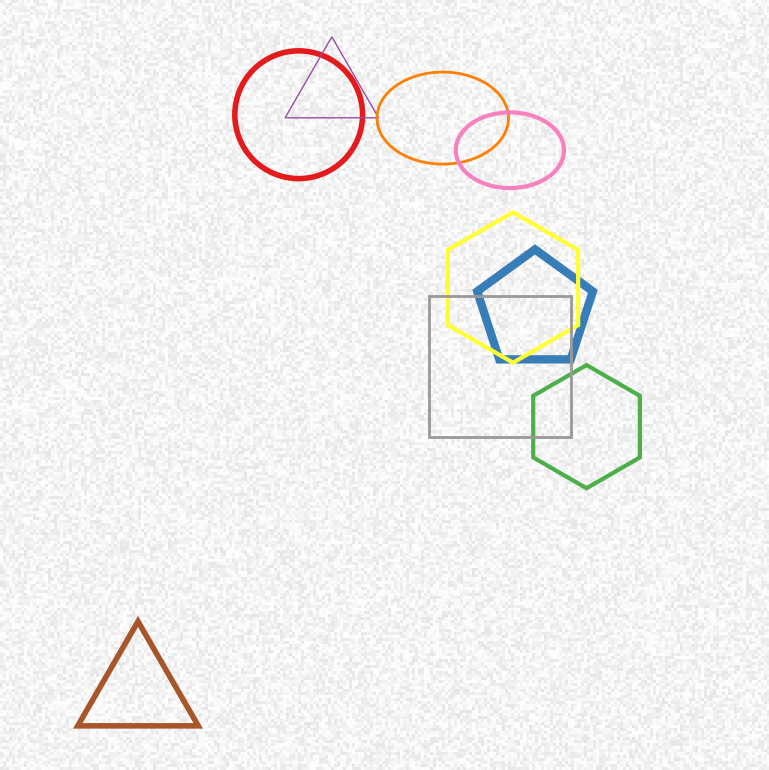[{"shape": "circle", "thickness": 2, "radius": 0.41, "center": [0.388, 0.851]}, {"shape": "pentagon", "thickness": 3, "radius": 0.39, "center": [0.695, 0.597]}, {"shape": "hexagon", "thickness": 1.5, "radius": 0.4, "center": [0.762, 0.446]}, {"shape": "triangle", "thickness": 0.5, "radius": 0.35, "center": [0.431, 0.882]}, {"shape": "oval", "thickness": 1, "radius": 0.43, "center": [0.575, 0.847]}, {"shape": "hexagon", "thickness": 1.5, "radius": 0.49, "center": [0.666, 0.627]}, {"shape": "triangle", "thickness": 2, "radius": 0.45, "center": [0.179, 0.103]}, {"shape": "oval", "thickness": 1.5, "radius": 0.35, "center": [0.662, 0.805]}, {"shape": "square", "thickness": 1, "radius": 0.46, "center": [0.649, 0.524]}]